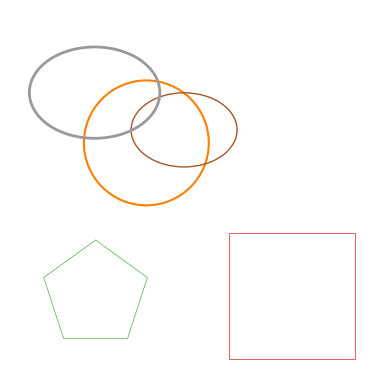[{"shape": "square", "thickness": 0.5, "radius": 0.82, "center": [0.758, 0.232]}, {"shape": "pentagon", "thickness": 0.5, "radius": 0.71, "center": [0.248, 0.235]}, {"shape": "circle", "thickness": 1.5, "radius": 0.81, "center": [0.38, 0.629]}, {"shape": "oval", "thickness": 1, "radius": 0.69, "center": [0.478, 0.663]}, {"shape": "oval", "thickness": 2, "radius": 0.85, "center": [0.246, 0.759]}]